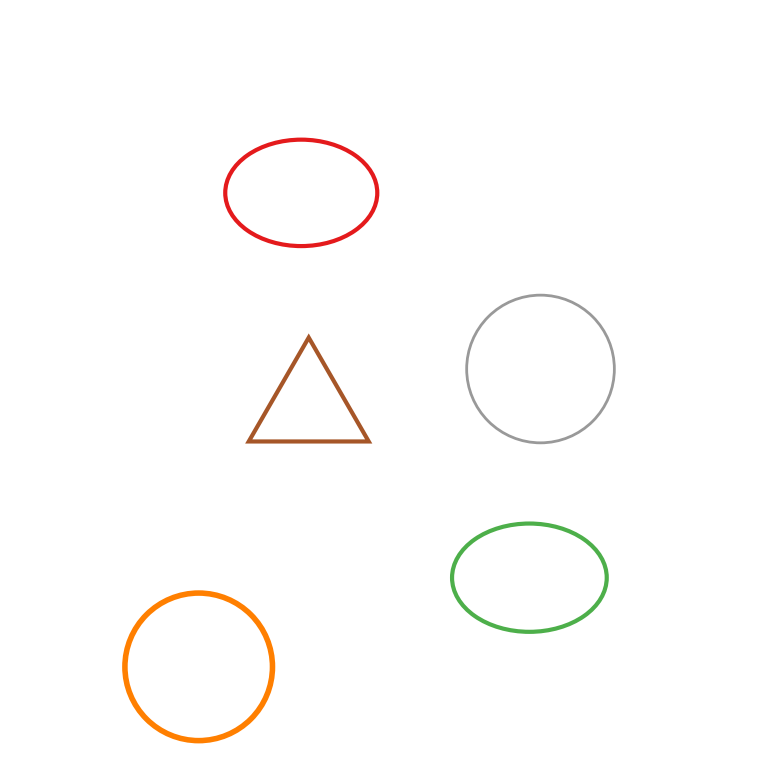[{"shape": "oval", "thickness": 1.5, "radius": 0.49, "center": [0.391, 0.75]}, {"shape": "oval", "thickness": 1.5, "radius": 0.5, "center": [0.688, 0.25]}, {"shape": "circle", "thickness": 2, "radius": 0.48, "center": [0.258, 0.134]}, {"shape": "triangle", "thickness": 1.5, "radius": 0.45, "center": [0.401, 0.472]}, {"shape": "circle", "thickness": 1, "radius": 0.48, "center": [0.702, 0.521]}]